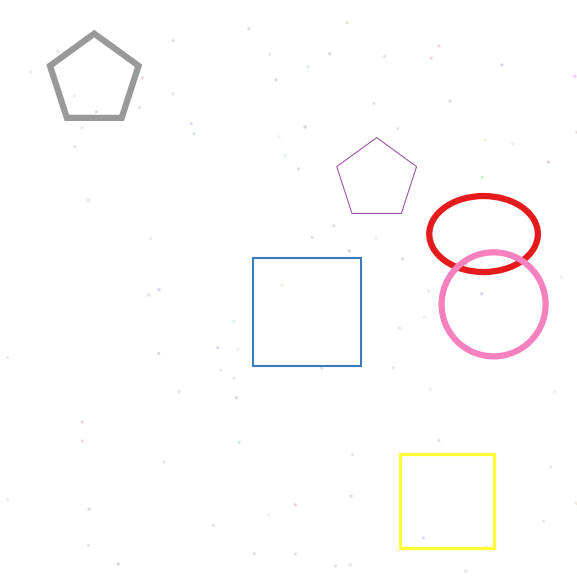[{"shape": "oval", "thickness": 3, "radius": 0.47, "center": [0.837, 0.594]}, {"shape": "square", "thickness": 1, "radius": 0.47, "center": [0.532, 0.459]}, {"shape": "pentagon", "thickness": 0.5, "radius": 0.36, "center": [0.652, 0.688]}, {"shape": "square", "thickness": 1.5, "radius": 0.41, "center": [0.774, 0.132]}, {"shape": "circle", "thickness": 3, "radius": 0.45, "center": [0.855, 0.472]}, {"shape": "pentagon", "thickness": 3, "radius": 0.4, "center": [0.163, 0.86]}]